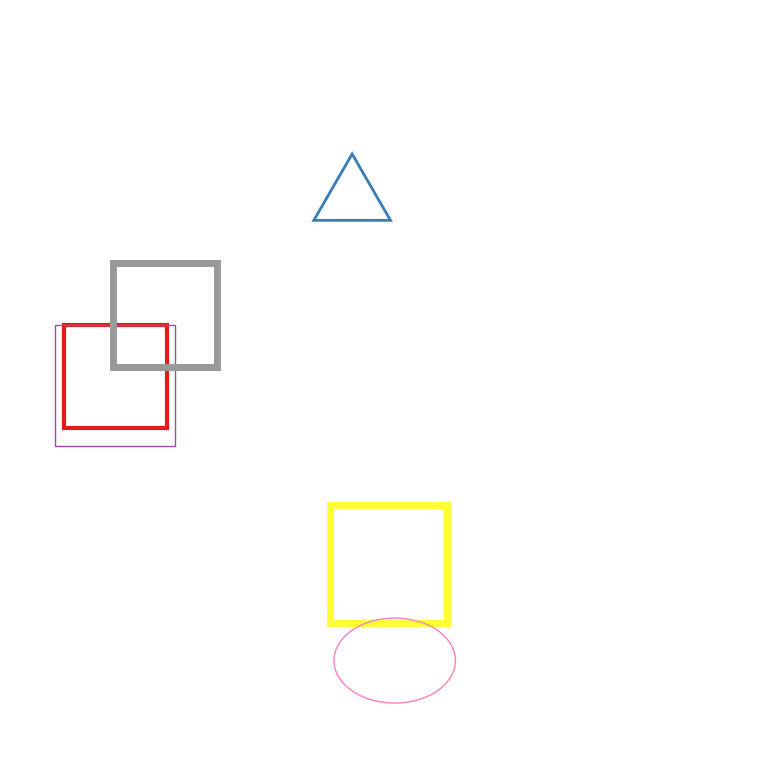[{"shape": "square", "thickness": 1.5, "radius": 0.34, "center": [0.15, 0.511]}, {"shape": "triangle", "thickness": 1, "radius": 0.29, "center": [0.457, 0.743]}, {"shape": "square", "thickness": 0.5, "radius": 0.39, "center": [0.149, 0.499]}, {"shape": "square", "thickness": 2.5, "radius": 0.38, "center": [0.505, 0.267]}, {"shape": "oval", "thickness": 0.5, "radius": 0.39, "center": [0.513, 0.142]}, {"shape": "square", "thickness": 2.5, "radius": 0.34, "center": [0.214, 0.591]}]